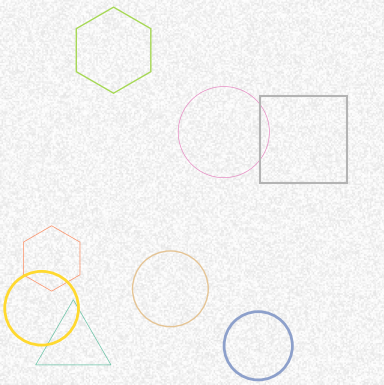[{"shape": "triangle", "thickness": 0.5, "radius": 0.56, "center": [0.19, 0.109]}, {"shape": "hexagon", "thickness": 0.5, "radius": 0.42, "center": [0.134, 0.329]}, {"shape": "circle", "thickness": 2, "radius": 0.44, "center": [0.671, 0.102]}, {"shape": "circle", "thickness": 0.5, "radius": 0.59, "center": [0.581, 0.657]}, {"shape": "hexagon", "thickness": 1, "radius": 0.56, "center": [0.295, 0.87]}, {"shape": "circle", "thickness": 2, "radius": 0.48, "center": [0.108, 0.199]}, {"shape": "circle", "thickness": 1, "radius": 0.49, "center": [0.443, 0.25]}, {"shape": "square", "thickness": 1.5, "radius": 0.56, "center": [0.788, 0.638]}]